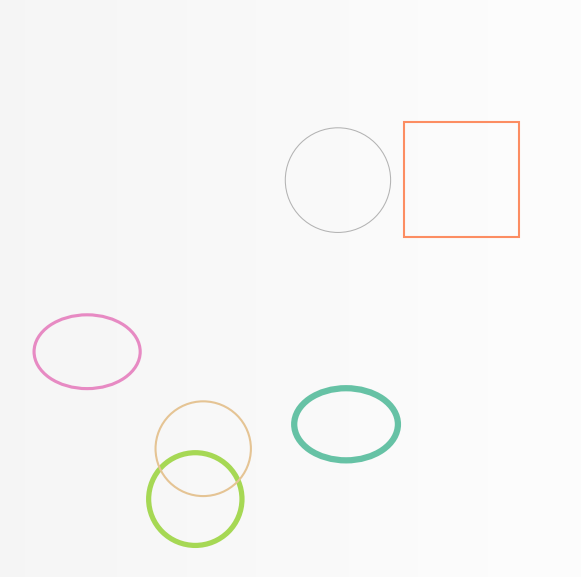[{"shape": "oval", "thickness": 3, "radius": 0.45, "center": [0.595, 0.264]}, {"shape": "square", "thickness": 1, "radius": 0.5, "center": [0.794, 0.688]}, {"shape": "oval", "thickness": 1.5, "radius": 0.46, "center": [0.15, 0.39]}, {"shape": "circle", "thickness": 2.5, "radius": 0.4, "center": [0.336, 0.135]}, {"shape": "circle", "thickness": 1, "radius": 0.41, "center": [0.35, 0.222]}, {"shape": "circle", "thickness": 0.5, "radius": 0.45, "center": [0.581, 0.687]}]